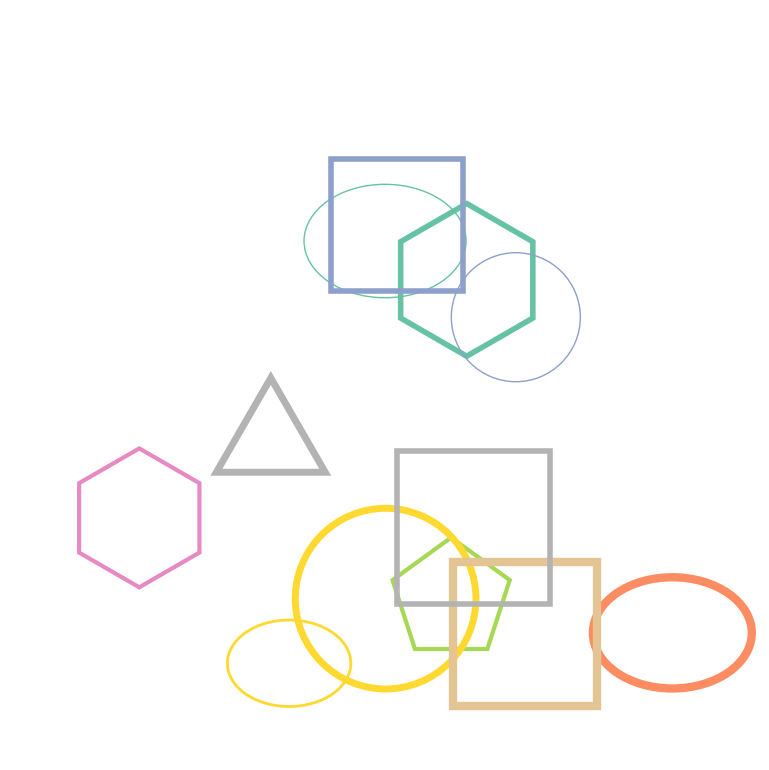[{"shape": "oval", "thickness": 0.5, "radius": 0.53, "center": [0.5, 0.687]}, {"shape": "hexagon", "thickness": 2, "radius": 0.5, "center": [0.606, 0.636]}, {"shape": "oval", "thickness": 3, "radius": 0.52, "center": [0.873, 0.178]}, {"shape": "square", "thickness": 2, "radius": 0.43, "center": [0.515, 0.708]}, {"shape": "circle", "thickness": 0.5, "radius": 0.42, "center": [0.67, 0.588]}, {"shape": "hexagon", "thickness": 1.5, "radius": 0.45, "center": [0.181, 0.327]}, {"shape": "pentagon", "thickness": 1.5, "radius": 0.4, "center": [0.586, 0.222]}, {"shape": "oval", "thickness": 1, "radius": 0.4, "center": [0.375, 0.139]}, {"shape": "circle", "thickness": 2.5, "radius": 0.59, "center": [0.501, 0.223]}, {"shape": "square", "thickness": 3, "radius": 0.47, "center": [0.682, 0.177]}, {"shape": "square", "thickness": 2, "radius": 0.5, "center": [0.614, 0.315]}, {"shape": "triangle", "thickness": 2.5, "radius": 0.41, "center": [0.352, 0.428]}]